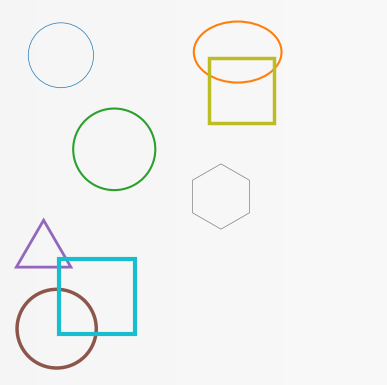[{"shape": "circle", "thickness": 0.5, "radius": 0.42, "center": [0.157, 0.856]}, {"shape": "oval", "thickness": 1.5, "radius": 0.57, "center": [0.613, 0.865]}, {"shape": "circle", "thickness": 1.5, "radius": 0.53, "center": [0.295, 0.612]}, {"shape": "triangle", "thickness": 2, "radius": 0.41, "center": [0.113, 0.347]}, {"shape": "circle", "thickness": 2.5, "radius": 0.51, "center": [0.146, 0.146]}, {"shape": "hexagon", "thickness": 0.5, "radius": 0.42, "center": [0.57, 0.49]}, {"shape": "square", "thickness": 2.5, "radius": 0.42, "center": [0.624, 0.764]}, {"shape": "square", "thickness": 3, "radius": 0.49, "center": [0.25, 0.229]}]